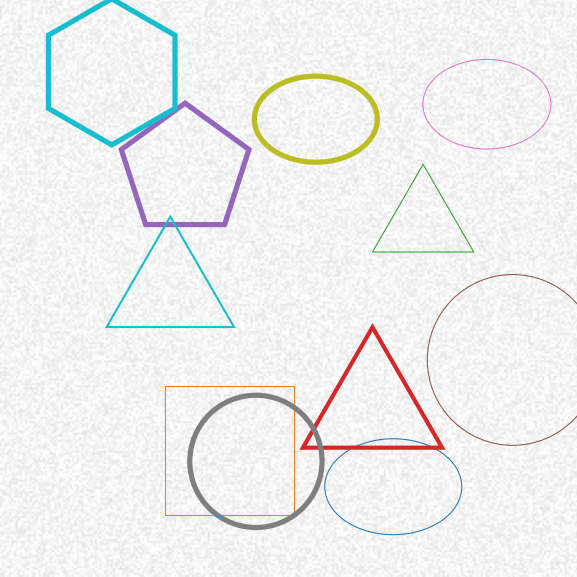[{"shape": "oval", "thickness": 0.5, "radius": 0.59, "center": [0.681, 0.156]}, {"shape": "square", "thickness": 0.5, "radius": 0.56, "center": [0.398, 0.218]}, {"shape": "triangle", "thickness": 0.5, "radius": 0.51, "center": [0.733, 0.613]}, {"shape": "triangle", "thickness": 2, "radius": 0.7, "center": [0.645, 0.293]}, {"shape": "pentagon", "thickness": 2.5, "radius": 0.58, "center": [0.321, 0.704]}, {"shape": "circle", "thickness": 0.5, "radius": 0.74, "center": [0.888, 0.376]}, {"shape": "oval", "thickness": 0.5, "radius": 0.55, "center": [0.843, 0.819]}, {"shape": "circle", "thickness": 2.5, "radius": 0.57, "center": [0.443, 0.2]}, {"shape": "oval", "thickness": 2.5, "radius": 0.53, "center": [0.547, 0.793]}, {"shape": "hexagon", "thickness": 2.5, "radius": 0.63, "center": [0.193, 0.875]}, {"shape": "triangle", "thickness": 1, "radius": 0.64, "center": [0.295, 0.497]}]